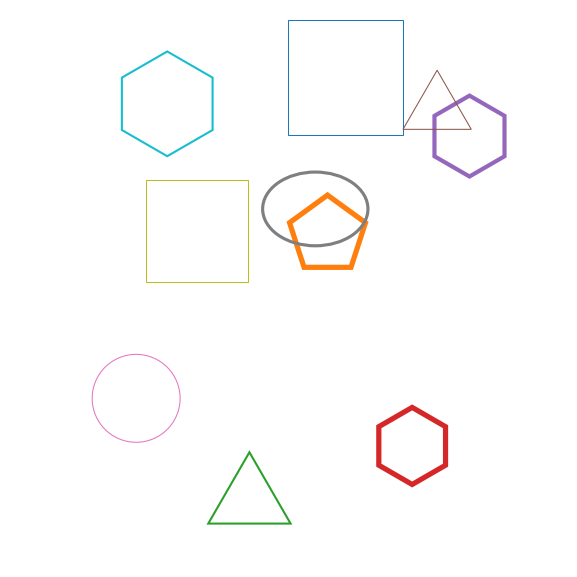[{"shape": "square", "thickness": 0.5, "radius": 0.5, "center": [0.598, 0.864]}, {"shape": "pentagon", "thickness": 2.5, "radius": 0.35, "center": [0.567, 0.592]}, {"shape": "triangle", "thickness": 1, "radius": 0.41, "center": [0.432, 0.134]}, {"shape": "hexagon", "thickness": 2.5, "radius": 0.33, "center": [0.714, 0.227]}, {"shape": "hexagon", "thickness": 2, "radius": 0.35, "center": [0.813, 0.764]}, {"shape": "triangle", "thickness": 0.5, "radius": 0.34, "center": [0.757, 0.809]}, {"shape": "circle", "thickness": 0.5, "radius": 0.38, "center": [0.236, 0.309]}, {"shape": "oval", "thickness": 1.5, "radius": 0.46, "center": [0.546, 0.637]}, {"shape": "square", "thickness": 0.5, "radius": 0.44, "center": [0.341, 0.599]}, {"shape": "hexagon", "thickness": 1, "radius": 0.45, "center": [0.29, 0.819]}]